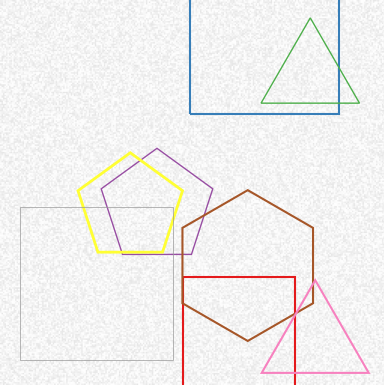[{"shape": "square", "thickness": 1.5, "radius": 0.72, "center": [0.622, 0.134]}, {"shape": "square", "thickness": 1.5, "radius": 0.97, "center": [0.687, 0.898]}, {"shape": "triangle", "thickness": 1, "radius": 0.74, "center": [0.806, 0.806]}, {"shape": "pentagon", "thickness": 1, "radius": 0.76, "center": [0.408, 0.462]}, {"shape": "pentagon", "thickness": 2, "radius": 0.71, "center": [0.338, 0.461]}, {"shape": "hexagon", "thickness": 1.5, "radius": 0.98, "center": [0.643, 0.31]}, {"shape": "triangle", "thickness": 1.5, "radius": 0.8, "center": [0.819, 0.112]}, {"shape": "square", "thickness": 0.5, "radius": 1.0, "center": [0.25, 0.264]}]